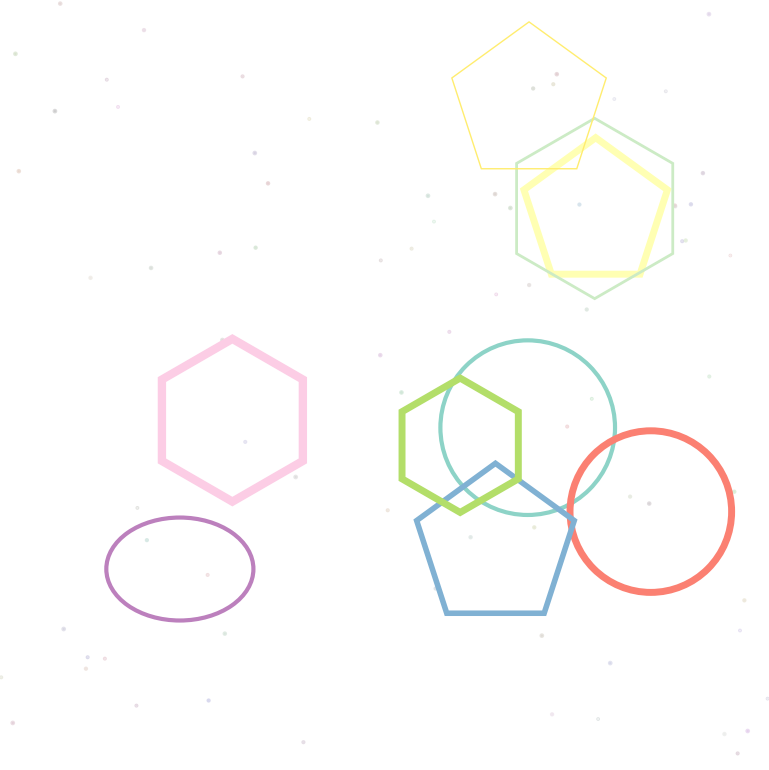[{"shape": "circle", "thickness": 1.5, "radius": 0.57, "center": [0.685, 0.445]}, {"shape": "pentagon", "thickness": 2.5, "radius": 0.49, "center": [0.774, 0.723]}, {"shape": "circle", "thickness": 2.5, "radius": 0.52, "center": [0.845, 0.336]}, {"shape": "pentagon", "thickness": 2, "radius": 0.54, "center": [0.643, 0.291]}, {"shape": "hexagon", "thickness": 2.5, "radius": 0.44, "center": [0.598, 0.422]}, {"shape": "hexagon", "thickness": 3, "radius": 0.53, "center": [0.302, 0.454]}, {"shape": "oval", "thickness": 1.5, "radius": 0.48, "center": [0.234, 0.261]}, {"shape": "hexagon", "thickness": 1, "radius": 0.59, "center": [0.772, 0.729]}, {"shape": "pentagon", "thickness": 0.5, "radius": 0.53, "center": [0.687, 0.866]}]